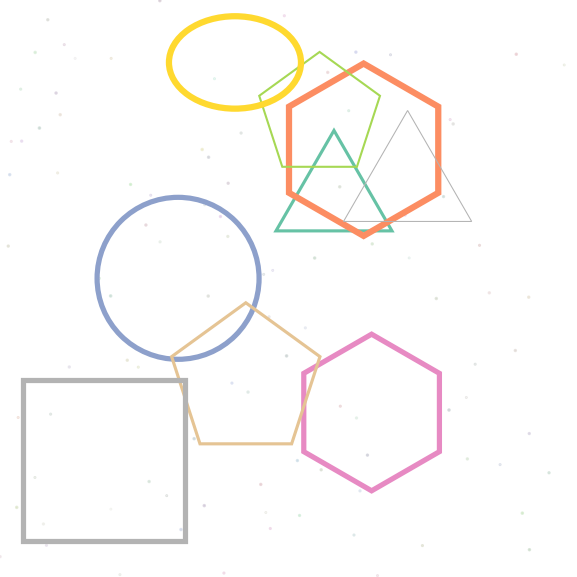[{"shape": "triangle", "thickness": 1.5, "radius": 0.58, "center": [0.578, 0.657]}, {"shape": "hexagon", "thickness": 3, "radius": 0.75, "center": [0.63, 0.74]}, {"shape": "circle", "thickness": 2.5, "radius": 0.7, "center": [0.308, 0.517]}, {"shape": "hexagon", "thickness": 2.5, "radius": 0.68, "center": [0.643, 0.285]}, {"shape": "pentagon", "thickness": 1, "radius": 0.55, "center": [0.553, 0.799]}, {"shape": "oval", "thickness": 3, "radius": 0.57, "center": [0.407, 0.891]}, {"shape": "pentagon", "thickness": 1.5, "radius": 0.68, "center": [0.426, 0.34]}, {"shape": "triangle", "thickness": 0.5, "radius": 0.64, "center": [0.706, 0.68]}, {"shape": "square", "thickness": 2.5, "radius": 0.7, "center": [0.18, 0.202]}]